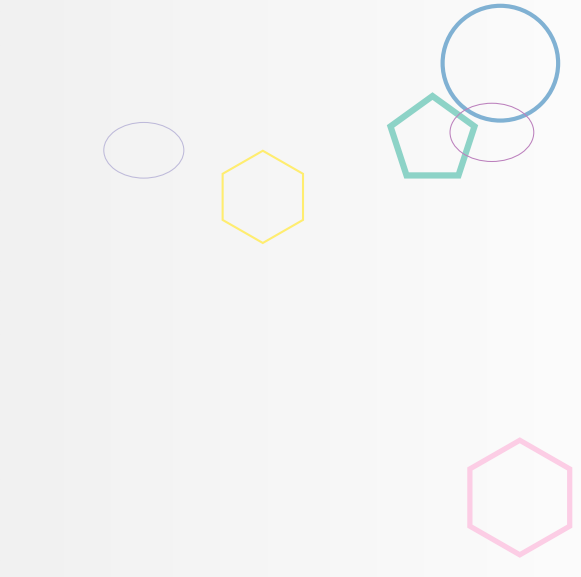[{"shape": "pentagon", "thickness": 3, "radius": 0.38, "center": [0.744, 0.757]}, {"shape": "oval", "thickness": 0.5, "radius": 0.34, "center": [0.247, 0.739]}, {"shape": "circle", "thickness": 2, "radius": 0.5, "center": [0.861, 0.89]}, {"shape": "hexagon", "thickness": 2.5, "radius": 0.5, "center": [0.894, 0.138]}, {"shape": "oval", "thickness": 0.5, "radius": 0.36, "center": [0.846, 0.77]}, {"shape": "hexagon", "thickness": 1, "radius": 0.4, "center": [0.452, 0.658]}]